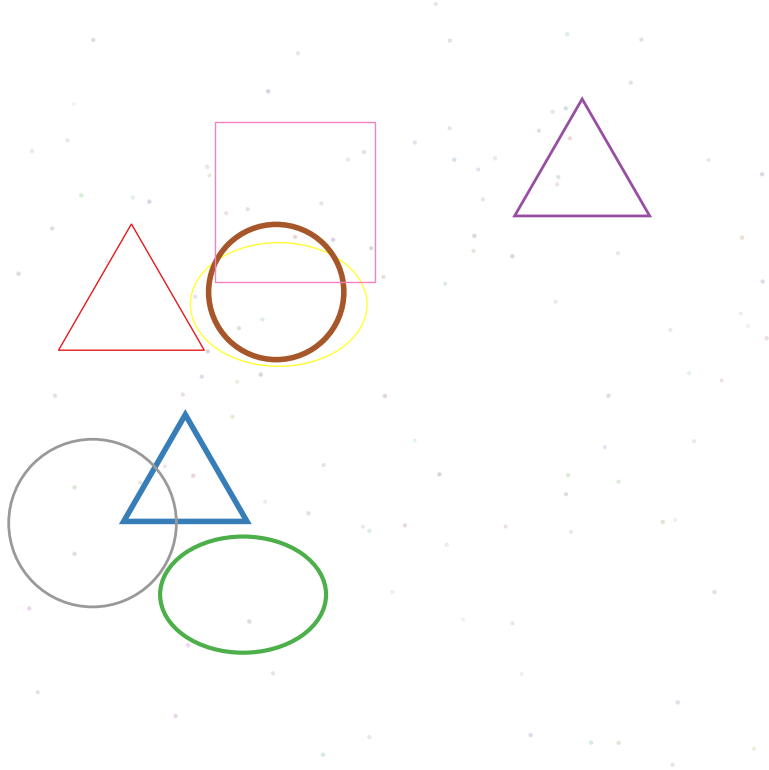[{"shape": "triangle", "thickness": 0.5, "radius": 0.55, "center": [0.171, 0.6]}, {"shape": "triangle", "thickness": 2, "radius": 0.46, "center": [0.241, 0.369]}, {"shape": "oval", "thickness": 1.5, "radius": 0.54, "center": [0.316, 0.228]}, {"shape": "triangle", "thickness": 1, "radius": 0.51, "center": [0.756, 0.77]}, {"shape": "oval", "thickness": 0.5, "radius": 0.57, "center": [0.362, 0.605]}, {"shape": "circle", "thickness": 2, "radius": 0.44, "center": [0.359, 0.621]}, {"shape": "square", "thickness": 0.5, "radius": 0.52, "center": [0.383, 0.738]}, {"shape": "circle", "thickness": 1, "radius": 0.54, "center": [0.12, 0.321]}]